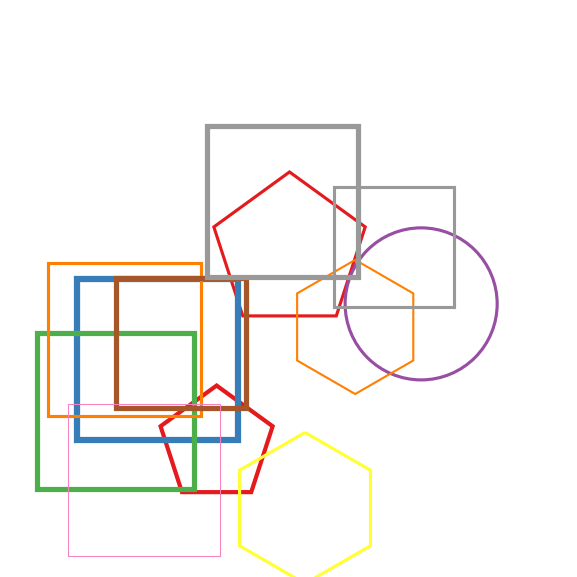[{"shape": "pentagon", "thickness": 1.5, "radius": 0.69, "center": [0.501, 0.564]}, {"shape": "pentagon", "thickness": 2, "radius": 0.51, "center": [0.375, 0.229]}, {"shape": "square", "thickness": 3, "radius": 0.7, "center": [0.273, 0.376]}, {"shape": "square", "thickness": 2.5, "radius": 0.68, "center": [0.2, 0.288]}, {"shape": "circle", "thickness": 1.5, "radius": 0.66, "center": [0.729, 0.473]}, {"shape": "square", "thickness": 1.5, "radius": 0.66, "center": [0.215, 0.412]}, {"shape": "hexagon", "thickness": 1, "radius": 0.58, "center": [0.615, 0.433]}, {"shape": "hexagon", "thickness": 1.5, "radius": 0.65, "center": [0.528, 0.119]}, {"shape": "square", "thickness": 2.5, "radius": 0.56, "center": [0.314, 0.405]}, {"shape": "square", "thickness": 0.5, "radius": 0.66, "center": [0.25, 0.169]}, {"shape": "square", "thickness": 2.5, "radius": 0.65, "center": [0.49, 0.65]}, {"shape": "square", "thickness": 1.5, "radius": 0.52, "center": [0.682, 0.571]}]